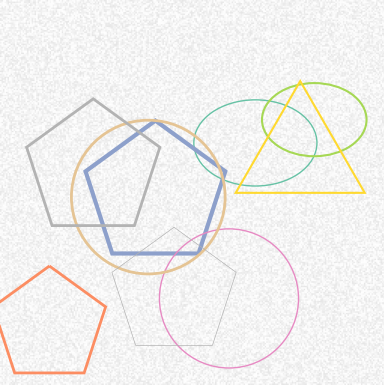[{"shape": "oval", "thickness": 1, "radius": 0.8, "center": [0.663, 0.629]}, {"shape": "pentagon", "thickness": 2, "radius": 0.77, "center": [0.128, 0.156]}, {"shape": "pentagon", "thickness": 3, "radius": 0.95, "center": [0.404, 0.496]}, {"shape": "circle", "thickness": 1, "radius": 0.9, "center": [0.595, 0.225]}, {"shape": "oval", "thickness": 1.5, "radius": 0.68, "center": [0.816, 0.689]}, {"shape": "triangle", "thickness": 1.5, "radius": 0.97, "center": [0.78, 0.596]}, {"shape": "circle", "thickness": 2, "radius": 1.0, "center": [0.385, 0.488]}, {"shape": "pentagon", "thickness": 0.5, "radius": 0.85, "center": [0.452, 0.24]}, {"shape": "pentagon", "thickness": 2, "radius": 0.91, "center": [0.242, 0.561]}]